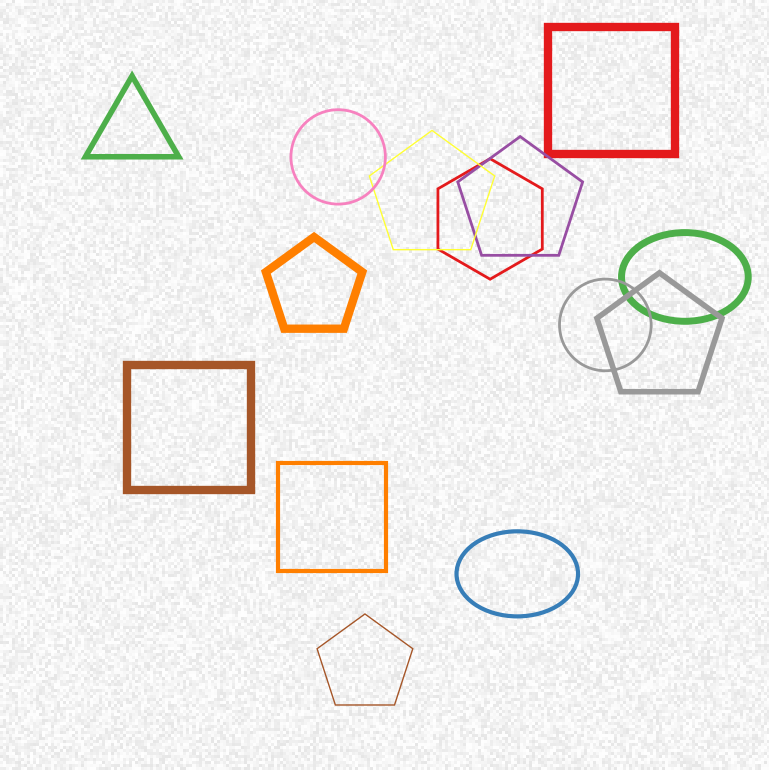[{"shape": "square", "thickness": 3, "radius": 0.41, "center": [0.794, 0.882]}, {"shape": "hexagon", "thickness": 1, "radius": 0.39, "center": [0.637, 0.716]}, {"shape": "oval", "thickness": 1.5, "radius": 0.39, "center": [0.672, 0.255]}, {"shape": "triangle", "thickness": 2, "radius": 0.35, "center": [0.172, 0.831]}, {"shape": "oval", "thickness": 2.5, "radius": 0.41, "center": [0.889, 0.64]}, {"shape": "pentagon", "thickness": 1, "radius": 0.43, "center": [0.676, 0.737]}, {"shape": "pentagon", "thickness": 3, "radius": 0.33, "center": [0.408, 0.626]}, {"shape": "square", "thickness": 1.5, "radius": 0.35, "center": [0.431, 0.329]}, {"shape": "pentagon", "thickness": 0.5, "radius": 0.43, "center": [0.561, 0.745]}, {"shape": "square", "thickness": 3, "radius": 0.4, "center": [0.246, 0.445]}, {"shape": "pentagon", "thickness": 0.5, "radius": 0.33, "center": [0.474, 0.137]}, {"shape": "circle", "thickness": 1, "radius": 0.31, "center": [0.439, 0.796]}, {"shape": "circle", "thickness": 1, "radius": 0.3, "center": [0.786, 0.578]}, {"shape": "pentagon", "thickness": 2, "radius": 0.43, "center": [0.856, 0.56]}]